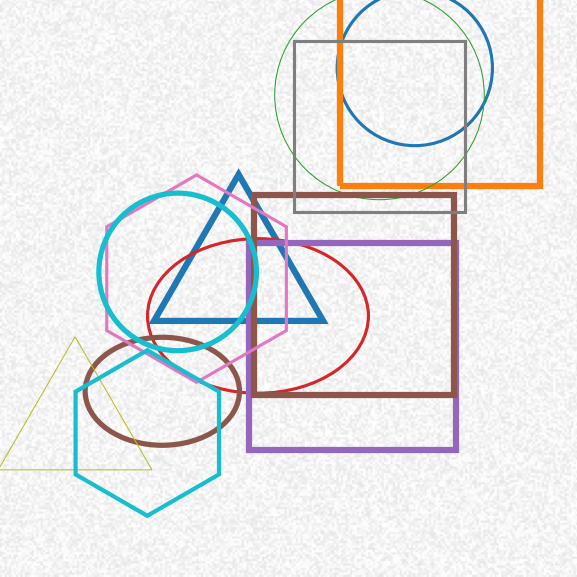[{"shape": "circle", "thickness": 1.5, "radius": 0.67, "center": [0.718, 0.881]}, {"shape": "triangle", "thickness": 3, "radius": 0.85, "center": [0.413, 0.528]}, {"shape": "square", "thickness": 3, "radius": 0.87, "center": [0.762, 0.85]}, {"shape": "circle", "thickness": 0.5, "radius": 0.91, "center": [0.657, 0.835]}, {"shape": "oval", "thickness": 1.5, "radius": 0.96, "center": [0.447, 0.452]}, {"shape": "square", "thickness": 3, "radius": 0.89, "center": [0.61, 0.399]}, {"shape": "square", "thickness": 3, "radius": 0.86, "center": [0.613, 0.489]}, {"shape": "oval", "thickness": 2.5, "radius": 0.67, "center": [0.281, 0.322]}, {"shape": "hexagon", "thickness": 1.5, "radius": 0.9, "center": [0.34, 0.517]}, {"shape": "square", "thickness": 1.5, "radius": 0.74, "center": [0.658, 0.78]}, {"shape": "triangle", "thickness": 0.5, "radius": 0.77, "center": [0.13, 0.262]}, {"shape": "circle", "thickness": 2.5, "radius": 0.68, "center": [0.308, 0.528]}, {"shape": "hexagon", "thickness": 2, "radius": 0.72, "center": [0.255, 0.249]}]